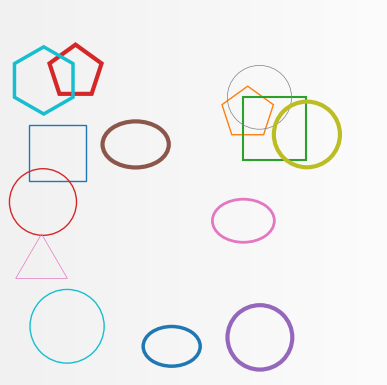[{"shape": "oval", "thickness": 2.5, "radius": 0.37, "center": [0.443, 0.1]}, {"shape": "square", "thickness": 1, "radius": 0.37, "center": [0.148, 0.602]}, {"shape": "pentagon", "thickness": 1, "radius": 0.35, "center": [0.639, 0.706]}, {"shape": "square", "thickness": 1.5, "radius": 0.41, "center": [0.709, 0.666]}, {"shape": "pentagon", "thickness": 3, "radius": 0.35, "center": [0.195, 0.813]}, {"shape": "circle", "thickness": 1, "radius": 0.43, "center": [0.111, 0.475]}, {"shape": "circle", "thickness": 3, "radius": 0.42, "center": [0.671, 0.124]}, {"shape": "oval", "thickness": 3, "radius": 0.43, "center": [0.35, 0.625]}, {"shape": "triangle", "thickness": 0.5, "radius": 0.39, "center": [0.107, 0.315]}, {"shape": "oval", "thickness": 2, "radius": 0.4, "center": [0.628, 0.427]}, {"shape": "circle", "thickness": 0.5, "radius": 0.41, "center": [0.67, 0.747]}, {"shape": "circle", "thickness": 3, "radius": 0.43, "center": [0.792, 0.651]}, {"shape": "circle", "thickness": 1, "radius": 0.48, "center": [0.173, 0.153]}, {"shape": "hexagon", "thickness": 2.5, "radius": 0.44, "center": [0.113, 0.791]}]